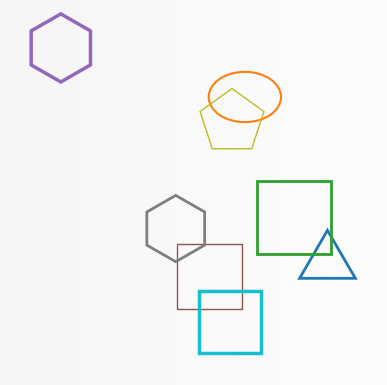[{"shape": "triangle", "thickness": 2, "radius": 0.42, "center": [0.845, 0.319]}, {"shape": "oval", "thickness": 1.5, "radius": 0.47, "center": [0.632, 0.748]}, {"shape": "square", "thickness": 2, "radius": 0.48, "center": [0.759, 0.434]}, {"shape": "hexagon", "thickness": 2.5, "radius": 0.44, "center": [0.157, 0.876]}, {"shape": "square", "thickness": 1, "radius": 0.42, "center": [0.54, 0.281]}, {"shape": "hexagon", "thickness": 2, "radius": 0.43, "center": [0.454, 0.406]}, {"shape": "pentagon", "thickness": 1, "radius": 0.43, "center": [0.599, 0.684]}, {"shape": "square", "thickness": 2.5, "radius": 0.4, "center": [0.593, 0.164]}]